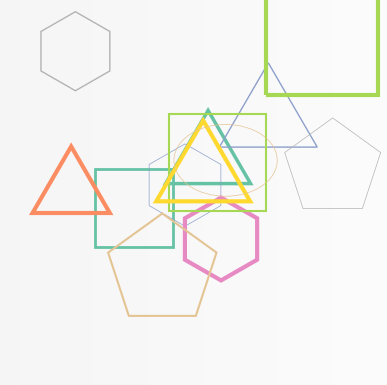[{"shape": "square", "thickness": 2, "radius": 0.51, "center": [0.346, 0.459]}, {"shape": "triangle", "thickness": 2.5, "radius": 0.63, "center": [0.537, 0.586]}, {"shape": "triangle", "thickness": 3, "radius": 0.58, "center": [0.184, 0.504]}, {"shape": "triangle", "thickness": 1, "radius": 0.73, "center": [0.692, 0.691]}, {"shape": "hexagon", "thickness": 0.5, "radius": 0.53, "center": [0.477, 0.519]}, {"shape": "hexagon", "thickness": 3, "radius": 0.54, "center": [0.57, 0.379]}, {"shape": "square", "thickness": 3, "radius": 0.72, "center": [0.831, 0.899]}, {"shape": "square", "thickness": 1.5, "radius": 0.63, "center": [0.562, 0.577]}, {"shape": "triangle", "thickness": 3, "radius": 0.7, "center": [0.524, 0.547]}, {"shape": "oval", "thickness": 0.5, "radius": 0.67, "center": [0.582, 0.584]}, {"shape": "pentagon", "thickness": 1.5, "radius": 0.74, "center": [0.419, 0.298]}, {"shape": "pentagon", "thickness": 0.5, "radius": 0.65, "center": [0.859, 0.563]}, {"shape": "hexagon", "thickness": 1, "radius": 0.51, "center": [0.195, 0.867]}]